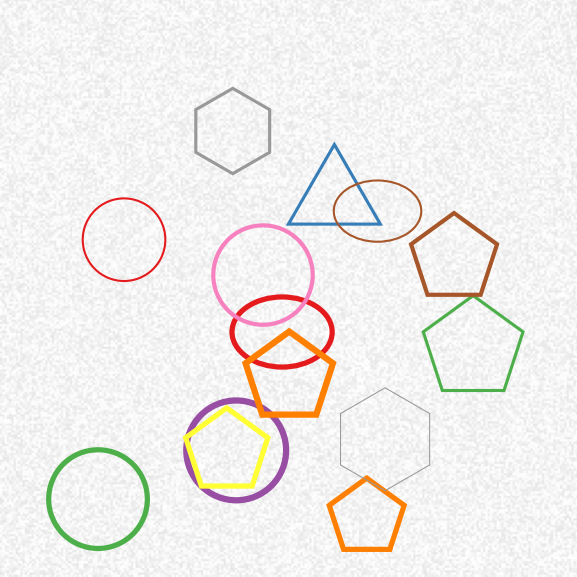[{"shape": "oval", "thickness": 2.5, "radius": 0.43, "center": [0.488, 0.424]}, {"shape": "circle", "thickness": 1, "radius": 0.36, "center": [0.215, 0.584]}, {"shape": "triangle", "thickness": 1.5, "radius": 0.46, "center": [0.579, 0.657]}, {"shape": "pentagon", "thickness": 1.5, "radius": 0.45, "center": [0.819, 0.396]}, {"shape": "circle", "thickness": 2.5, "radius": 0.43, "center": [0.17, 0.135]}, {"shape": "circle", "thickness": 3, "radius": 0.43, "center": [0.409, 0.219]}, {"shape": "pentagon", "thickness": 2.5, "radius": 0.34, "center": [0.635, 0.103]}, {"shape": "pentagon", "thickness": 3, "radius": 0.4, "center": [0.501, 0.346]}, {"shape": "pentagon", "thickness": 2.5, "radius": 0.37, "center": [0.393, 0.218]}, {"shape": "oval", "thickness": 1, "radius": 0.38, "center": [0.654, 0.634]}, {"shape": "pentagon", "thickness": 2, "radius": 0.39, "center": [0.786, 0.552]}, {"shape": "circle", "thickness": 2, "radius": 0.43, "center": [0.455, 0.523]}, {"shape": "hexagon", "thickness": 1.5, "radius": 0.37, "center": [0.403, 0.772]}, {"shape": "hexagon", "thickness": 0.5, "radius": 0.45, "center": [0.667, 0.239]}]